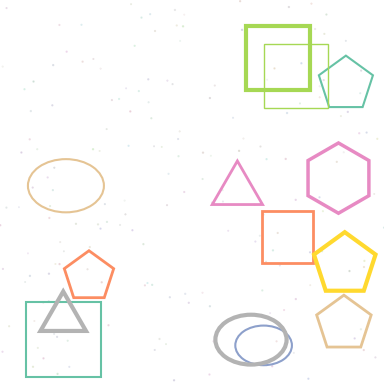[{"shape": "pentagon", "thickness": 1.5, "radius": 0.37, "center": [0.898, 0.782]}, {"shape": "square", "thickness": 1.5, "radius": 0.49, "center": [0.165, 0.117]}, {"shape": "square", "thickness": 2, "radius": 0.34, "center": [0.747, 0.384]}, {"shape": "pentagon", "thickness": 2, "radius": 0.34, "center": [0.231, 0.281]}, {"shape": "oval", "thickness": 1.5, "radius": 0.37, "center": [0.685, 0.103]}, {"shape": "hexagon", "thickness": 2.5, "radius": 0.46, "center": [0.879, 0.537]}, {"shape": "triangle", "thickness": 2, "radius": 0.38, "center": [0.617, 0.506]}, {"shape": "square", "thickness": 1, "radius": 0.41, "center": [0.768, 0.803]}, {"shape": "square", "thickness": 3, "radius": 0.41, "center": [0.721, 0.849]}, {"shape": "pentagon", "thickness": 3, "radius": 0.42, "center": [0.895, 0.313]}, {"shape": "oval", "thickness": 1.5, "radius": 0.49, "center": [0.171, 0.518]}, {"shape": "pentagon", "thickness": 2, "radius": 0.37, "center": [0.893, 0.159]}, {"shape": "oval", "thickness": 3, "radius": 0.46, "center": [0.652, 0.118]}, {"shape": "triangle", "thickness": 3, "radius": 0.34, "center": [0.164, 0.175]}]